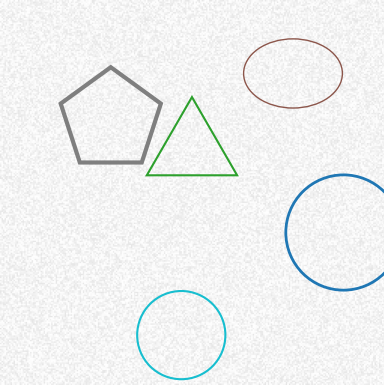[{"shape": "circle", "thickness": 2, "radius": 0.75, "center": [0.892, 0.396]}, {"shape": "triangle", "thickness": 1.5, "radius": 0.68, "center": [0.499, 0.612]}, {"shape": "oval", "thickness": 1, "radius": 0.64, "center": [0.761, 0.809]}, {"shape": "pentagon", "thickness": 3, "radius": 0.68, "center": [0.288, 0.689]}, {"shape": "circle", "thickness": 1.5, "radius": 0.57, "center": [0.471, 0.13]}]